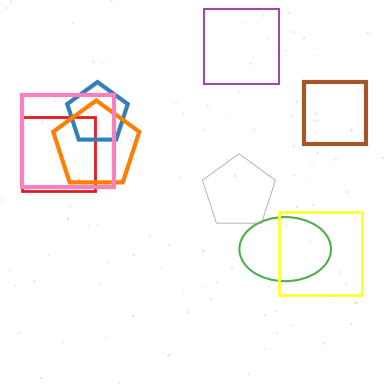[{"shape": "square", "thickness": 2, "radius": 0.48, "center": [0.152, 0.6]}, {"shape": "pentagon", "thickness": 3, "radius": 0.41, "center": [0.253, 0.704]}, {"shape": "oval", "thickness": 1.5, "radius": 0.59, "center": [0.741, 0.353]}, {"shape": "square", "thickness": 1.5, "radius": 0.49, "center": [0.626, 0.879]}, {"shape": "pentagon", "thickness": 3, "radius": 0.59, "center": [0.25, 0.621]}, {"shape": "square", "thickness": 2, "radius": 0.54, "center": [0.832, 0.342]}, {"shape": "square", "thickness": 3, "radius": 0.4, "center": [0.87, 0.708]}, {"shape": "square", "thickness": 3, "radius": 0.6, "center": [0.177, 0.635]}, {"shape": "pentagon", "thickness": 0.5, "radius": 0.5, "center": [0.621, 0.501]}]